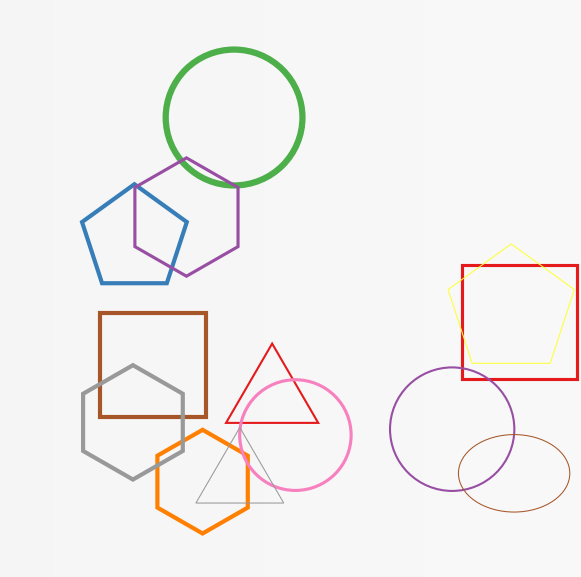[{"shape": "triangle", "thickness": 1, "radius": 0.46, "center": [0.468, 0.313]}, {"shape": "square", "thickness": 1.5, "radius": 0.49, "center": [0.894, 0.442]}, {"shape": "pentagon", "thickness": 2, "radius": 0.47, "center": [0.231, 0.585]}, {"shape": "circle", "thickness": 3, "radius": 0.59, "center": [0.403, 0.796]}, {"shape": "hexagon", "thickness": 1.5, "radius": 0.51, "center": [0.321, 0.623]}, {"shape": "circle", "thickness": 1, "radius": 0.53, "center": [0.778, 0.256]}, {"shape": "hexagon", "thickness": 2, "radius": 0.45, "center": [0.349, 0.165]}, {"shape": "pentagon", "thickness": 0.5, "radius": 0.57, "center": [0.879, 0.462]}, {"shape": "square", "thickness": 2, "radius": 0.45, "center": [0.263, 0.367]}, {"shape": "oval", "thickness": 0.5, "radius": 0.48, "center": [0.885, 0.18]}, {"shape": "circle", "thickness": 1.5, "radius": 0.48, "center": [0.508, 0.246]}, {"shape": "hexagon", "thickness": 2, "radius": 0.5, "center": [0.229, 0.268]}, {"shape": "triangle", "thickness": 0.5, "radius": 0.44, "center": [0.413, 0.172]}]